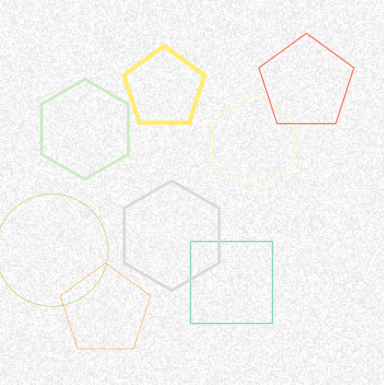[{"shape": "square", "thickness": 1, "radius": 0.53, "center": [0.599, 0.267]}, {"shape": "hexagon", "thickness": 0.5, "radius": 0.61, "center": [0.659, 0.631]}, {"shape": "pentagon", "thickness": 1, "radius": 0.65, "center": [0.796, 0.784]}, {"shape": "pentagon", "thickness": 0.5, "radius": 0.62, "center": [0.274, 0.193]}, {"shape": "circle", "thickness": 0.5, "radius": 0.73, "center": [0.135, 0.35]}, {"shape": "hexagon", "thickness": 2, "radius": 0.71, "center": [0.446, 0.388]}, {"shape": "hexagon", "thickness": 2, "radius": 0.65, "center": [0.22, 0.664]}, {"shape": "pentagon", "thickness": 3, "radius": 0.55, "center": [0.427, 0.771]}]